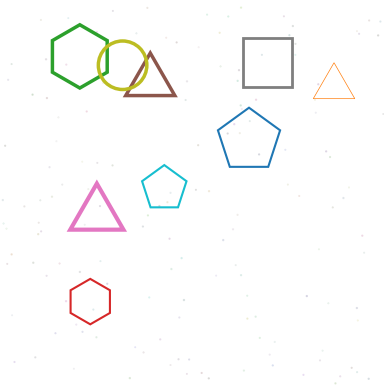[{"shape": "pentagon", "thickness": 1.5, "radius": 0.42, "center": [0.647, 0.635]}, {"shape": "triangle", "thickness": 0.5, "radius": 0.31, "center": [0.868, 0.775]}, {"shape": "hexagon", "thickness": 2.5, "radius": 0.41, "center": [0.207, 0.854]}, {"shape": "hexagon", "thickness": 1.5, "radius": 0.29, "center": [0.234, 0.217]}, {"shape": "triangle", "thickness": 2.5, "radius": 0.37, "center": [0.39, 0.789]}, {"shape": "triangle", "thickness": 3, "radius": 0.4, "center": [0.252, 0.443]}, {"shape": "square", "thickness": 2, "radius": 0.32, "center": [0.695, 0.838]}, {"shape": "circle", "thickness": 2.5, "radius": 0.31, "center": [0.318, 0.831]}, {"shape": "pentagon", "thickness": 1.5, "radius": 0.3, "center": [0.427, 0.511]}]